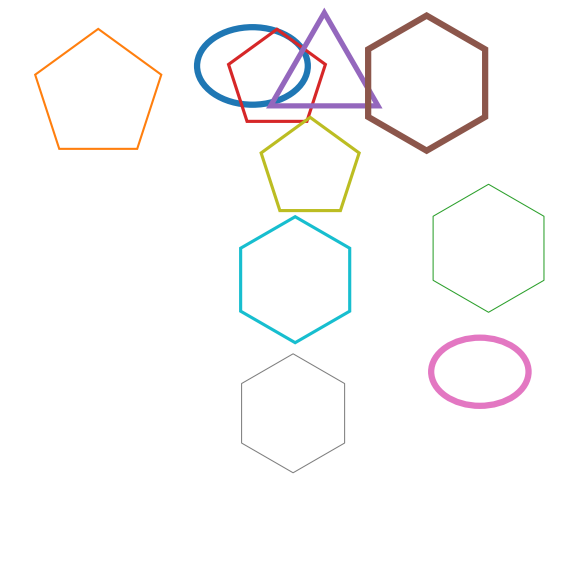[{"shape": "oval", "thickness": 3, "radius": 0.48, "center": [0.437, 0.885]}, {"shape": "pentagon", "thickness": 1, "radius": 0.57, "center": [0.17, 0.834]}, {"shape": "hexagon", "thickness": 0.5, "radius": 0.55, "center": [0.846, 0.569]}, {"shape": "pentagon", "thickness": 1.5, "radius": 0.44, "center": [0.48, 0.86]}, {"shape": "triangle", "thickness": 2.5, "radius": 0.54, "center": [0.562, 0.87]}, {"shape": "hexagon", "thickness": 3, "radius": 0.58, "center": [0.739, 0.855]}, {"shape": "oval", "thickness": 3, "radius": 0.42, "center": [0.831, 0.355]}, {"shape": "hexagon", "thickness": 0.5, "radius": 0.52, "center": [0.508, 0.283]}, {"shape": "pentagon", "thickness": 1.5, "radius": 0.45, "center": [0.537, 0.707]}, {"shape": "hexagon", "thickness": 1.5, "radius": 0.55, "center": [0.511, 0.515]}]